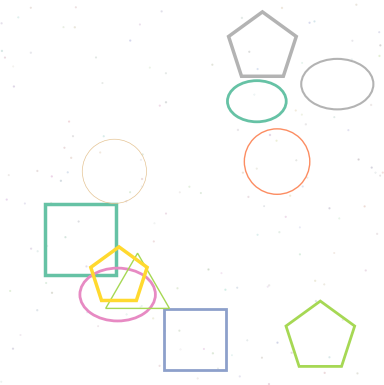[{"shape": "square", "thickness": 2.5, "radius": 0.46, "center": [0.208, 0.379]}, {"shape": "oval", "thickness": 2, "radius": 0.38, "center": [0.667, 0.737]}, {"shape": "circle", "thickness": 1, "radius": 0.43, "center": [0.72, 0.58]}, {"shape": "square", "thickness": 2, "radius": 0.4, "center": [0.506, 0.118]}, {"shape": "oval", "thickness": 2, "radius": 0.49, "center": [0.306, 0.235]}, {"shape": "pentagon", "thickness": 2, "radius": 0.47, "center": [0.832, 0.124]}, {"shape": "triangle", "thickness": 1, "radius": 0.48, "center": [0.357, 0.247]}, {"shape": "pentagon", "thickness": 2.5, "radius": 0.38, "center": [0.309, 0.282]}, {"shape": "circle", "thickness": 0.5, "radius": 0.42, "center": [0.297, 0.555]}, {"shape": "oval", "thickness": 1.5, "radius": 0.47, "center": [0.876, 0.782]}, {"shape": "pentagon", "thickness": 2.5, "radius": 0.46, "center": [0.682, 0.877]}]